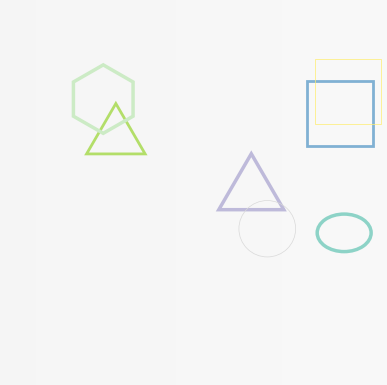[{"shape": "oval", "thickness": 2.5, "radius": 0.35, "center": [0.888, 0.395]}, {"shape": "triangle", "thickness": 2.5, "radius": 0.48, "center": [0.648, 0.504]}, {"shape": "square", "thickness": 2, "radius": 0.42, "center": [0.877, 0.706]}, {"shape": "triangle", "thickness": 2, "radius": 0.44, "center": [0.299, 0.644]}, {"shape": "circle", "thickness": 0.5, "radius": 0.37, "center": [0.69, 0.406]}, {"shape": "hexagon", "thickness": 2.5, "radius": 0.44, "center": [0.266, 0.743]}, {"shape": "square", "thickness": 0.5, "radius": 0.42, "center": [0.898, 0.762]}]